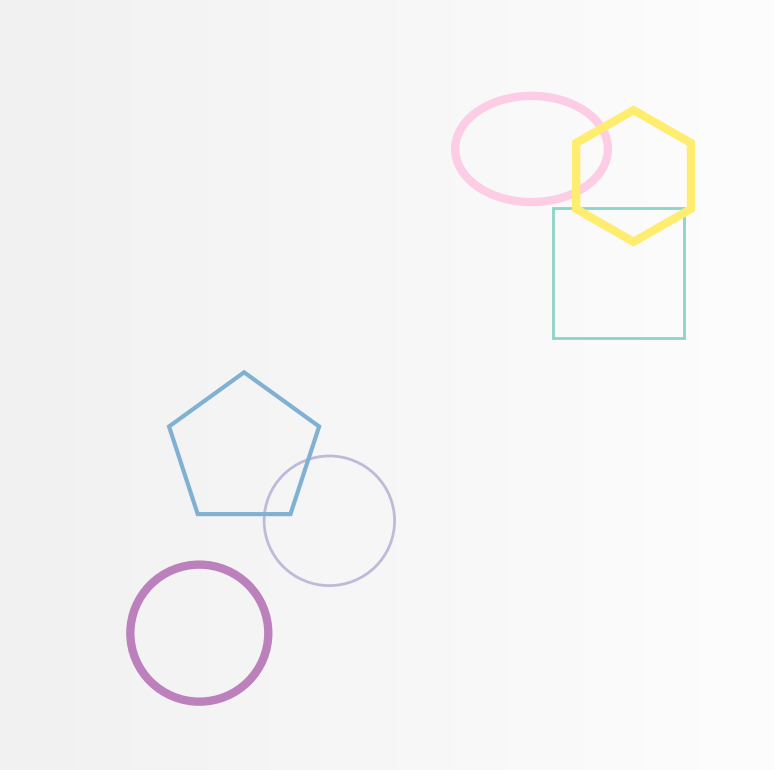[{"shape": "square", "thickness": 1, "radius": 0.42, "center": [0.798, 0.645]}, {"shape": "circle", "thickness": 1, "radius": 0.42, "center": [0.425, 0.324]}, {"shape": "pentagon", "thickness": 1.5, "radius": 0.51, "center": [0.315, 0.415]}, {"shape": "oval", "thickness": 3, "radius": 0.49, "center": [0.686, 0.807]}, {"shape": "circle", "thickness": 3, "radius": 0.44, "center": [0.257, 0.178]}, {"shape": "hexagon", "thickness": 3, "radius": 0.43, "center": [0.817, 0.771]}]